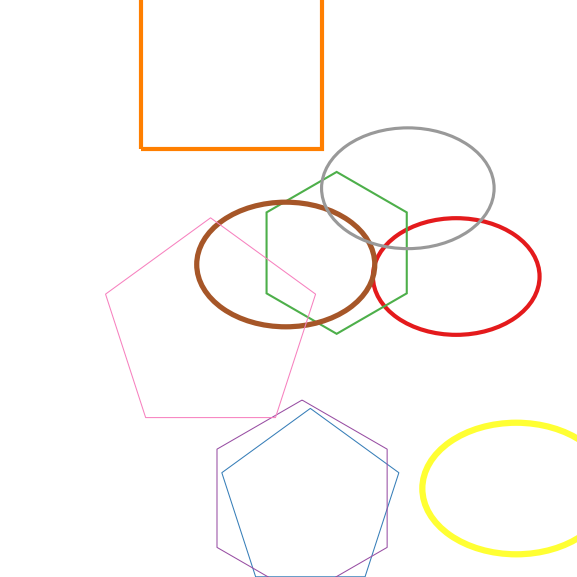[{"shape": "oval", "thickness": 2, "radius": 0.72, "center": [0.79, 0.52]}, {"shape": "pentagon", "thickness": 0.5, "radius": 0.81, "center": [0.537, 0.131]}, {"shape": "hexagon", "thickness": 1, "radius": 0.7, "center": [0.583, 0.561]}, {"shape": "hexagon", "thickness": 0.5, "radius": 0.85, "center": [0.523, 0.136]}, {"shape": "square", "thickness": 2, "radius": 0.78, "center": [0.401, 0.897]}, {"shape": "oval", "thickness": 3, "radius": 0.81, "center": [0.894, 0.153]}, {"shape": "oval", "thickness": 2.5, "radius": 0.77, "center": [0.495, 0.541]}, {"shape": "pentagon", "thickness": 0.5, "radius": 0.96, "center": [0.365, 0.431]}, {"shape": "oval", "thickness": 1.5, "radius": 0.75, "center": [0.706, 0.673]}]